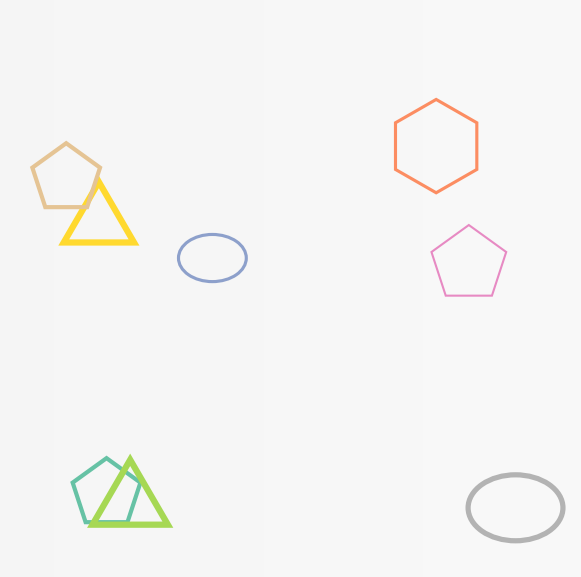[{"shape": "pentagon", "thickness": 2, "radius": 0.31, "center": [0.183, 0.145]}, {"shape": "hexagon", "thickness": 1.5, "radius": 0.4, "center": [0.75, 0.746]}, {"shape": "oval", "thickness": 1.5, "radius": 0.29, "center": [0.365, 0.552]}, {"shape": "pentagon", "thickness": 1, "radius": 0.34, "center": [0.807, 0.542]}, {"shape": "triangle", "thickness": 3, "radius": 0.37, "center": [0.224, 0.128]}, {"shape": "triangle", "thickness": 3, "radius": 0.35, "center": [0.17, 0.614]}, {"shape": "pentagon", "thickness": 2, "radius": 0.31, "center": [0.114, 0.69]}, {"shape": "oval", "thickness": 2.5, "radius": 0.41, "center": [0.887, 0.12]}]